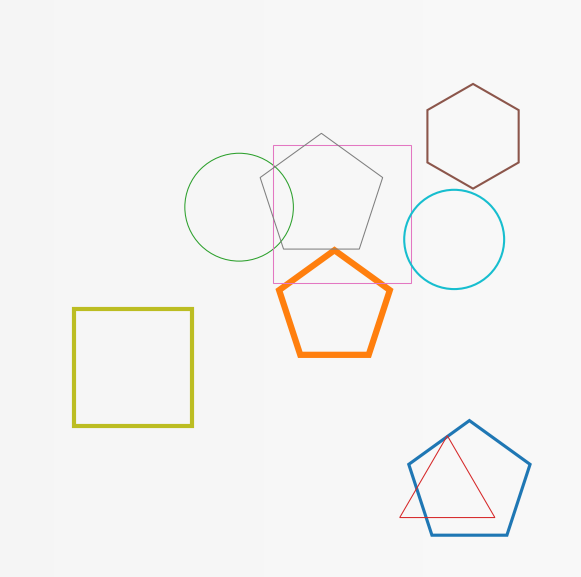[{"shape": "pentagon", "thickness": 1.5, "radius": 0.55, "center": [0.808, 0.161]}, {"shape": "pentagon", "thickness": 3, "radius": 0.5, "center": [0.575, 0.466]}, {"shape": "circle", "thickness": 0.5, "radius": 0.47, "center": [0.411, 0.64]}, {"shape": "triangle", "thickness": 0.5, "radius": 0.47, "center": [0.77, 0.15]}, {"shape": "hexagon", "thickness": 1, "radius": 0.45, "center": [0.814, 0.763]}, {"shape": "square", "thickness": 0.5, "radius": 0.6, "center": [0.588, 0.629]}, {"shape": "pentagon", "thickness": 0.5, "radius": 0.55, "center": [0.553, 0.657]}, {"shape": "square", "thickness": 2, "radius": 0.51, "center": [0.23, 0.362]}, {"shape": "circle", "thickness": 1, "radius": 0.43, "center": [0.781, 0.585]}]